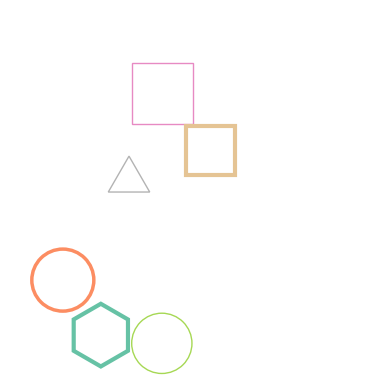[{"shape": "hexagon", "thickness": 3, "radius": 0.41, "center": [0.262, 0.13]}, {"shape": "circle", "thickness": 2.5, "radius": 0.4, "center": [0.163, 0.272]}, {"shape": "square", "thickness": 1, "radius": 0.4, "center": [0.423, 0.757]}, {"shape": "circle", "thickness": 1, "radius": 0.39, "center": [0.42, 0.108]}, {"shape": "square", "thickness": 3, "radius": 0.32, "center": [0.548, 0.61]}, {"shape": "triangle", "thickness": 1, "radius": 0.31, "center": [0.335, 0.532]}]